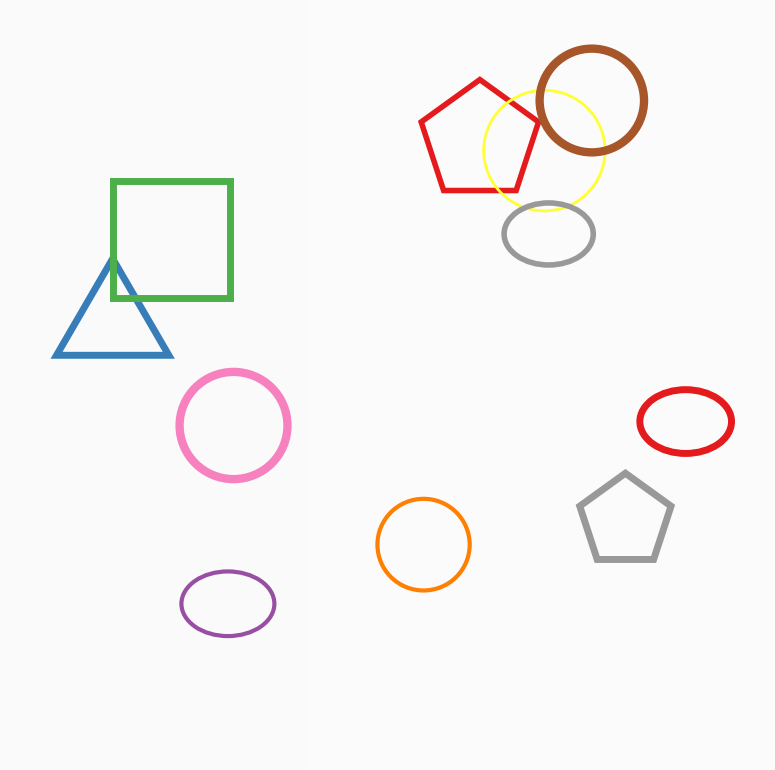[{"shape": "pentagon", "thickness": 2, "radius": 0.4, "center": [0.619, 0.817]}, {"shape": "oval", "thickness": 2.5, "radius": 0.3, "center": [0.885, 0.453]}, {"shape": "triangle", "thickness": 2.5, "radius": 0.42, "center": [0.145, 0.58]}, {"shape": "square", "thickness": 2.5, "radius": 0.38, "center": [0.222, 0.689]}, {"shape": "oval", "thickness": 1.5, "radius": 0.3, "center": [0.294, 0.216]}, {"shape": "circle", "thickness": 1.5, "radius": 0.3, "center": [0.547, 0.293]}, {"shape": "circle", "thickness": 1, "radius": 0.39, "center": [0.702, 0.804]}, {"shape": "circle", "thickness": 3, "radius": 0.34, "center": [0.764, 0.869]}, {"shape": "circle", "thickness": 3, "radius": 0.35, "center": [0.301, 0.447]}, {"shape": "pentagon", "thickness": 2.5, "radius": 0.31, "center": [0.807, 0.324]}, {"shape": "oval", "thickness": 2, "radius": 0.29, "center": [0.708, 0.696]}]